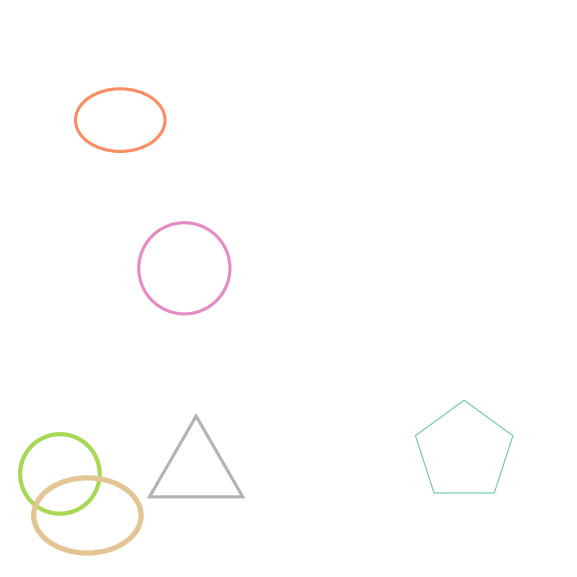[{"shape": "pentagon", "thickness": 0.5, "radius": 0.44, "center": [0.804, 0.217]}, {"shape": "oval", "thickness": 1.5, "radius": 0.39, "center": [0.208, 0.791]}, {"shape": "circle", "thickness": 1.5, "radius": 0.39, "center": [0.319, 0.535]}, {"shape": "circle", "thickness": 2, "radius": 0.34, "center": [0.104, 0.178]}, {"shape": "oval", "thickness": 2.5, "radius": 0.46, "center": [0.151, 0.107]}, {"shape": "triangle", "thickness": 1.5, "radius": 0.47, "center": [0.34, 0.185]}]